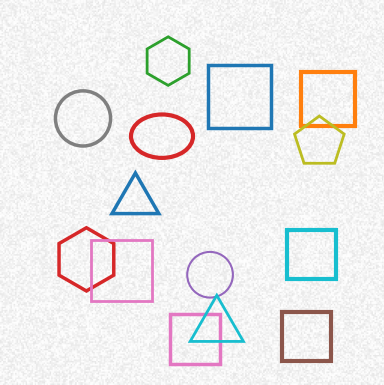[{"shape": "triangle", "thickness": 2.5, "radius": 0.35, "center": [0.352, 0.48]}, {"shape": "square", "thickness": 2.5, "radius": 0.41, "center": [0.623, 0.749]}, {"shape": "square", "thickness": 3, "radius": 0.35, "center": [0.852, 0.742]}, {"shape": "hexagon", "thickness": 2, "radius": 0.32, "center": [0.437, 0.841]}, {"shape": "oval", "thickness": 3, "radius": 0.4, "center": [0.421, 0.646]}, {"shape": "hexagon", "thickness": 2.5, "radius": 0.41, "center": [0.224, 0.326]}, {"shape": "circle", "thickness": 1.5, "radius": 0.3, "center": [0.546, 0.286]}, {"shape": "square", "thickness": 3, "radius": 0.32, "center": [0.796, 0.127]}, {"shape": "square", "thickness": 2.5, "radius": 0.32, "center": [0.507, 0.12]}, {"shape": "square", "thickness": 2, "radius": 0.4, "center": [0.316, 0.298]}, {"shape": "circle", "thickness": 2.5, "radius": 0.36, "center": [0.216, 0.692]}, {"shape": "pentagon", "thickness": 2, "radius": 0.34, "center": [0.829, 0.631]}, {"shape": "triangle", "thickness": 2, "radius": 0.4, "center": [0.563, 0.153]}, {"shape": "square", "thickness": 3, "radius": 0.32, "center": [0.81, 0.338]}]